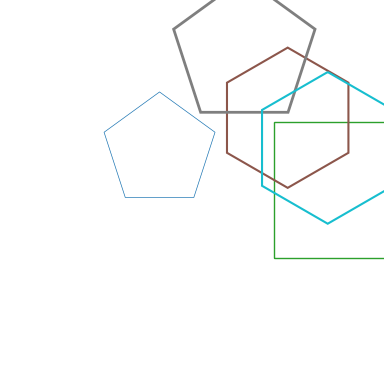[{"shape": "pentagon", "thickness": 0.5, "radius": 0.76, "center": [0.414, 0.61]}, {"shape": "square", "thickness": 1, "radius": 0.88, "center": [0.888, 0.506]}, {"shape": "hexagon", "thickness": 1.5, "radius": 0.91, "center": [0.747, 0.694]}, {"shape": "pentagon", "thickness": 2, "radius": 0.97, "center": [0.635, 0.865]}, {"shape": "hexagon", "thickness": 1.5, "radius": 0.98, "center": [0.851, 0.616]}]